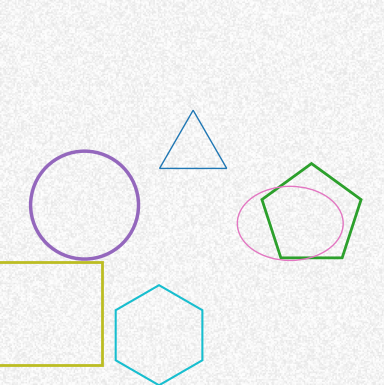[{"shape": "triangle", "thickness": 1, "radius": 0.5, "center": [0.502, 0.613]}, {"shape": "pentagon", "thickness": 2, "radius": 0.68, "center": [0.809, 0.44]}, {"shape": "circle", "thickness": 2.5, "radius": 0.7, "center": [0.22, 0.467]}, {"shape": "oval", "thickness": 1, "radius": 0.69, "center": [0.754, 0.42]}, {"shape": "square", "thickness": 2, "radius": 0.67, "center": [0.131, 0.185]}, {"shape": "hexagon", "thickness": 1.5, "radius": 0.65, "center": [0.413, 0.129]}]